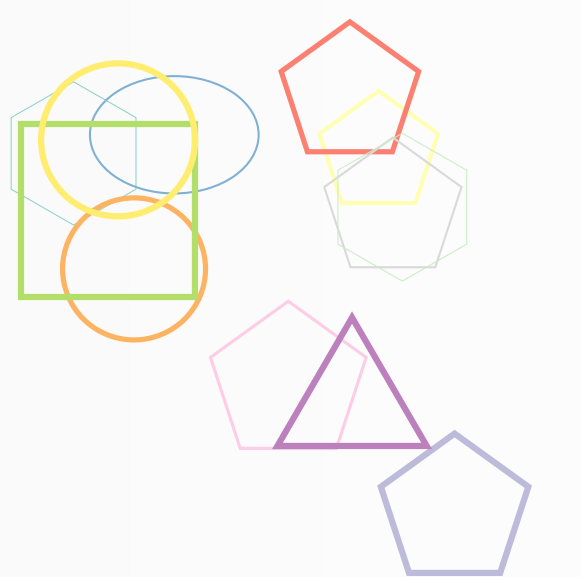[{"shape": "hexagon", "thickness": 0.5, "radius": 0.62, "center": [0.127, 0.734]}, {"shape": "pentagon", "thickness": 2, "radius": 0.54, "center": [0.651, 0.734]}, {"shape": "pentagon", "thickness": 3, "radius": 0.67, "center": [0.782, 0.115]}, {"shape": "pentagon", "thickness": 2.5, "radius": 0.62, "center": [0.602, 0.837]}, {"shape": "oval", "thickness": 1, "radius": 0.73, "center": [0.3, 0.766]}, {"shape": "circle", "thickness": 2.5, "radius": 0.61, "center": [0.231, 0.534]}, {"shape": "square", "thickness": 3, "radius": 0.75, "center": [0.185, 0.634]}, {"shape": "pentagon", "thickness": 1.5, "radius": 0.7, "center": [0.496, 0.337]}, {"shape": "pentagon", "thickness": 1, "radius": 0.62, "center": [0.676, 0.637]}, {"shape": "triangle", "thickness": 3, "radius": 0.74, "center": [0.606, 0.301]}, {"shape": "hexagon", "thickness": 0.5, "radius": 0.64, "center": [0.692, 0.64]}, {"shape": "circle", "thickness": 3, "radius": 0.66, "center": [0.203, 0.757]}]